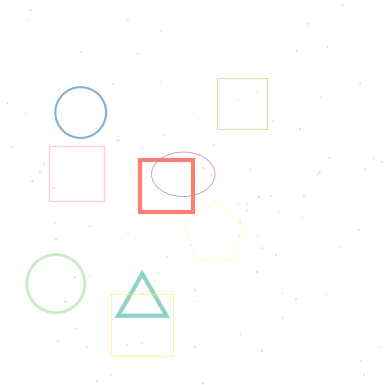[{"shape": "triangle", "thickness": 3, "radius": 0.36, "center": [0.37, 0.216]}, {"shape": "pentagon", "thickness": 0.5, "radius": 0.43, "center": [0.559, 0.392]}, {"shape": "square", "thickness": 3, "radius": 0.34, "center": [0.432, 0.517]}, {"shape": "circle", "thickness": 1.5, "radius": 0.33, "center": [0.21, 0.708]}, {"shape": "square", "thickness": 0.5, "radius": 0.33, "center": [0.629, 0.731]}, {"shape": "square", "thickness": 1, "radius": 0.36, "center": [0.198, 0.55]}, {"shape": "oval", "thickness": 0.5, "radius": 0.41, "center": [0.476, 0.547]}, {"shape": "circle", "thickness": 2, "radius": 0.38, "center": [0.145, 0.263]}, {"shape": "square", "thickness": 0.5, "radius": 0.4, "center": [0.368, 0.156]}]